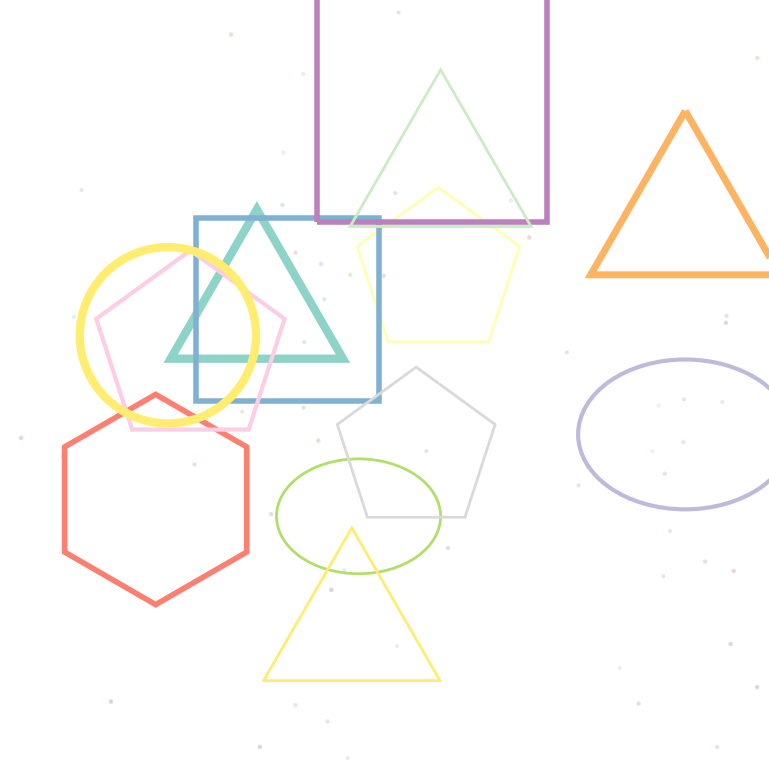[{"shape": "triangle", "thickness": 3, "radius": 0.65, "center": [0.334, 0.599]}, {"shape": "pentagon", "thickness": 1, "radius": 0.55, "center": [0.569, 0.646]}, {"shape": "oval", "thickness": 1.5, "radius": 0.7, "center": [0.89, 0.436]}, {"shape": "hexagon", "thickness": 2, "radius": 0.68, "center": [0.202, 0.351]}, {"shape": "square", "thickness": 2, "radius": 0.59, "center": [0.373, 0.598]}, {"shape": "triangle", "thickness": 2.5, "radius": 0.71, "center": [0.89, 0.714]}, {"shape": "oval", "thickness": 1, "radius": 0.53, "center": [0.466, 0.329]}, {"shape": "pentagon", "thickness": 1.5, "radius": 0.64, "center": [0.247, 0.546]}, {"shape": "pentagon", "thickness": 1, "radius": 0.54, "center": [0.54, 0.415]}, {"shape": "square", "thickness": 2, "radius": 0.75, "center": [0.561, 0.861]}, {"shape": "triangle", "thickness": 1, "radius": 0.68, "center": [0.572, 0.774]}, {"shape": "triangle", "thickness": 1, "radius": 0.66, "center": [0.457, 0.182]}, {"shape": "circle", "thickness": 3, "radius": 0.57, "center": [0.218, 0.565]}]